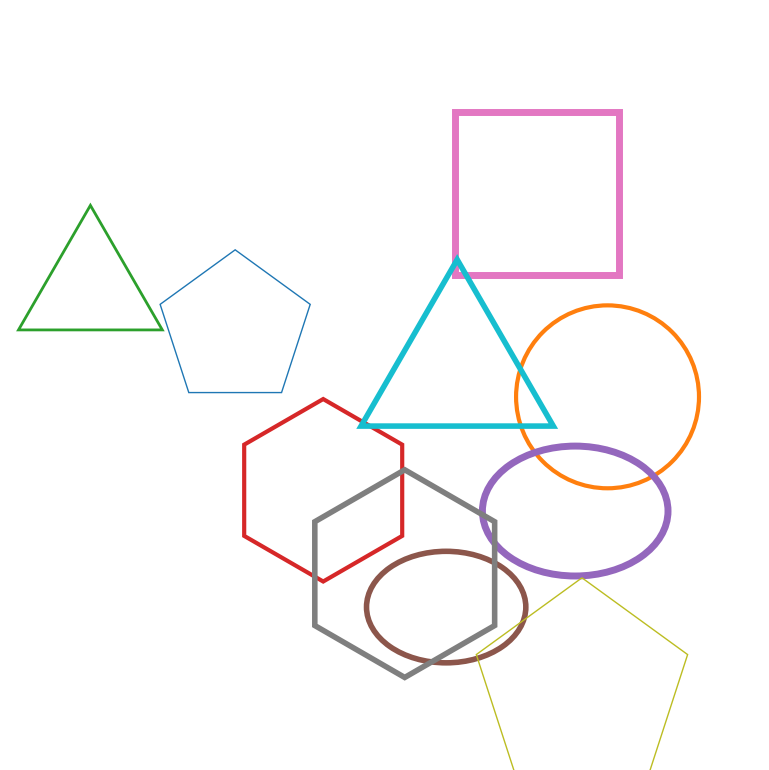[{"shape": "pentagon", "thickness": 0.5, "radius": 0.51, "center": [0.305, 0.573]}, {"shape": "circle", "thickness": 1.5, "radius": 0.59, "center": [0.789, 0.485]}, {"shape": "triangle", "thickness": 1, "radius": 0.54, "center": [0.117, 0.625]}, {"shape": "hexagon", "thickness": 1.5, "radius": 0.59, "center": [0.42, 0.363]}, {"shape": "oval", "thickness": 2.5, "radius": 0.6, "center": [0.747, 0.336]}, {"shape": "oval", "thickness": 2, "radius": 0.52, "center": [0.579, 0.212]}, {"shape": "square", "thickness": 2.5, "radius": 0.53, "center": [0.697, 0.749]}, {"shape": "hexagon", "thickness": 2, "radius": 0.67, "center": [0.526, 0.255]}, {"shape": "pentagon", "thickness": 0.5, "radius": 0.72, "center": [0.756, 0.105]}, {"shape": "triangle", "thickness": 2, "radius": 0.72, "center": [0.594, 0.519]}]